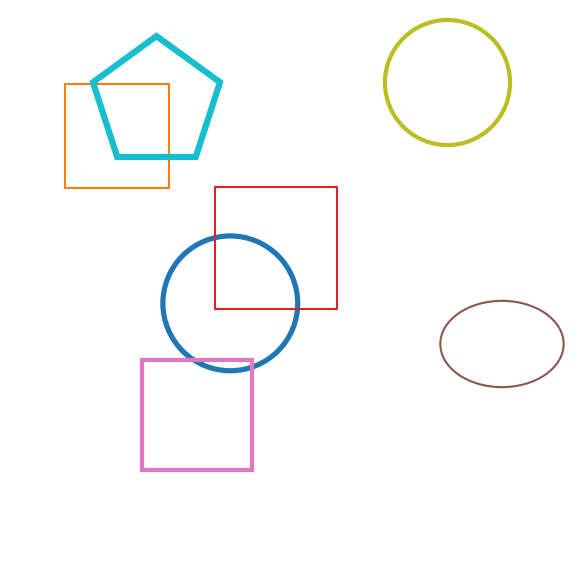[{"shape": "circle", "thickness": 2.5, "radius": 0.58, "center": [0.399, 0.474]}, {"shape": "square", "thickness": 1, "radius": 0.45, "center": [0.202, 0.764]}, {"shape": "square", "thickness": 1, "radius": 0.53, "center": [0.477, 0.569]}, {"shape": "oval", "thickness": 1, "radius": 0.53, "center": [0.869, 0.403]}, {"shape": "square", "thickness": 2, "radius": 0.47, "center": [0.342, 0.28]}, {"shape": "circle", "thickness": 2, "radius": 0.54, "center": [0.775, 0.856]}, {"shape": "pentagon", "thickness": 3, "radius": 0.58, "center": [0.271, 0.821]}]